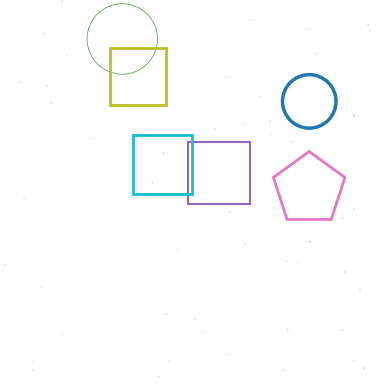[{"shape": "circle", "thickness": 2.5, "radius": 0.35, "center": [0.803, 0.737]}, {"shape": "circle", "thickness": 0.5, "radius": 0.46, "center": [0.318, 0.899]}, {"shape": "square", "thickness": 1.5, "radius": 0.4, "center": [0.569, 0.55]}, {"shape": "pentagon", "thickness": 2, "radius": 0.49, "center": [0.803, 0.509]}, {"shape": "square", "thickness": 2, "radius": 0.37, "center": [0.358, 0.802]}, {"shape": "square", "thickness": 2, "radius": 0.39, "center": [0.422, 0.573]}]